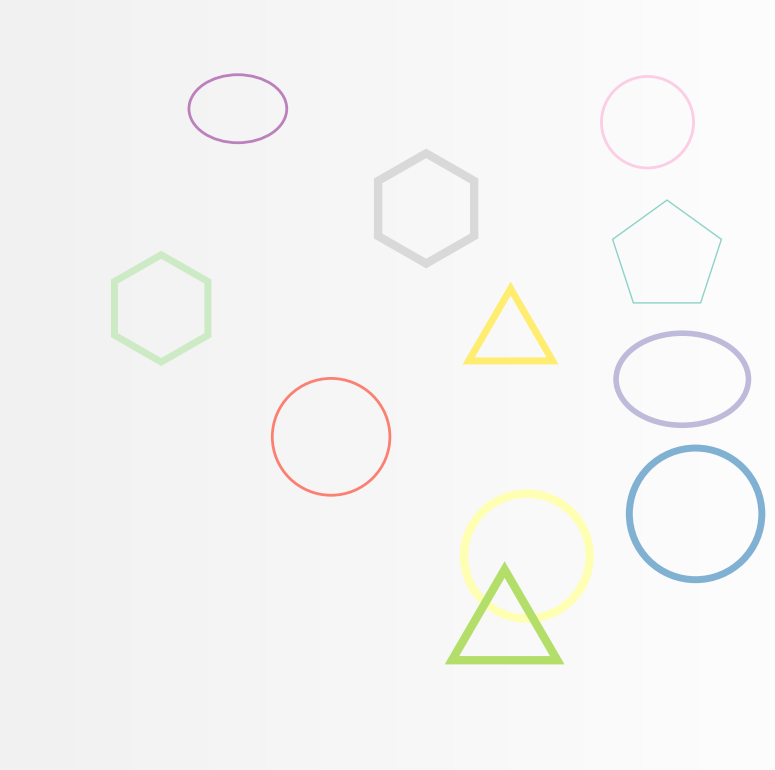[{"shape": "pentagon", "thickness": 0.5, "radius": 0.37, "center": [0.861, 0.666]}, {"shape": "circle", "thickness": 3, "radius": 0.41, "center": [0.68, 0.278]}, {"shape": "oval", "thickness": 2, "radius": 0.43, "center": [0.88, 0.507]}, {"shape": "circle", "thickness": 1, "radius": 0.38, "center": [0.427, 0.433]}, {"shape": "circle", "thickness": 2.5, "radius": 0.43, "center": [0.898, 0.333]}, {"shape": "triangle", "thickness": 3, "radius": 0.39, "center": [0.651, 0.182]}, {"shape": "circle", "thickness": 1, "radius": 0.3, "center": [0.835, 0.841]}, {"shape": "hexagon", "thickness": 3, "radius": 0.36, "center": [0.55, 0.729]}, {"shape": "oval", "thickness": 1, "radius": 0.32, "center": [0.307, 0.859]}, {"shape": "hexagon", "thickness": 2.5, "radius": 0.35, "center": [0.208, 0.599]}, {"shape": "triangle", "thickness": 2.5, "radius": 0.31, "center": [0.659, 0.563]}]